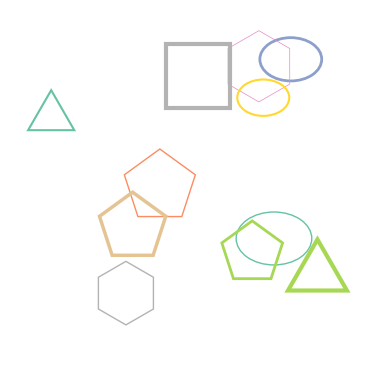[{"shape": "oval", "thickness": 1, "radius": 0.49, "center": [0.712, 0.381]}, {"shape": "triangle", "thickness": 1.5, "radius": 0.35, "center": [0.133, 0.696]}, {"shape": "pentagon", "thickness": 1, "radius": 0.48, "center": [0.415, 0.516]}, {"shape": "oval", "thickness": 2, "radius": 0.4, "center": [0.755, 0.846]}, {"shape": "hexagon", "thickness": 0.5, "radius": 0.46, "center": [0.672, 0.828]}, {"shape": "triangle", "thickness": 3, "radius": 0.44, "center": [0.825, 0.29]}, {"shape": "pentagon", "thickness": 2, "radius": 0.41, "center": [0.655, 0.343]}, {"shape": "oval", "thickness": 1.5, "radius": 0.34, "center": [0.684, 0.746]}, {"shape": "pentagon", "thickness": 2.5, "radius": 0.45, "center": [0.345, 0.41]}, {"shape": "hexagon", "thickness": 1, "radius": 0.41, "center": [0.327, 0.239]}, {"shape": "square", "thickness": 3, "radius": 0.42, "center": [0.513, 0.803]}]